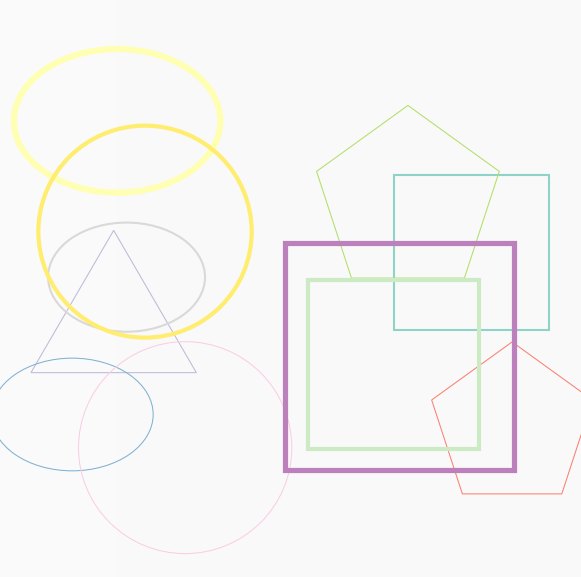[{"shape": "square", "thickness": 1, "radius": 0.67, "center": [0.811, 0.562]}, {"shape": "oval", "thickness": 3, "radius": 0.89, "center": [0.202, 0.79]}, {"shape": "triangle", "thickness": 0.5, "radius": 0.82, "center": [0.196, 0.436]}, {"shape": "pentagon", "thickness": 0.5, "radius": 0.73, "center": [0.881, 0.262]}, {"shape": "oval", "thickness": 0.5, "radius": 0.7, "center": [0.124, 0.281]}, {"shape": "pentagon", "thickness": 0.5, "radius": 0.83, "center": [0.702, 0.651]}, {"shape": "circle", "thickness": 0.5, "radius": 0.92, "center": [0.319, 0.224]}, {"shape": "oval", "thickness": 1, "radius": 0.68, "center": [0.218, 0.519]}, {"shape": "square", "thickness": 2.5, "radius": 0.98, "center": [0.687, 0.382]}, {"shape": "square", "thickness": 2, "radius": 0.73, "center": [0.677, 0.367]}, {"shape": "circle", "thickness": 2, "radius": 0.92, "center": [0.25, 0.598]}]